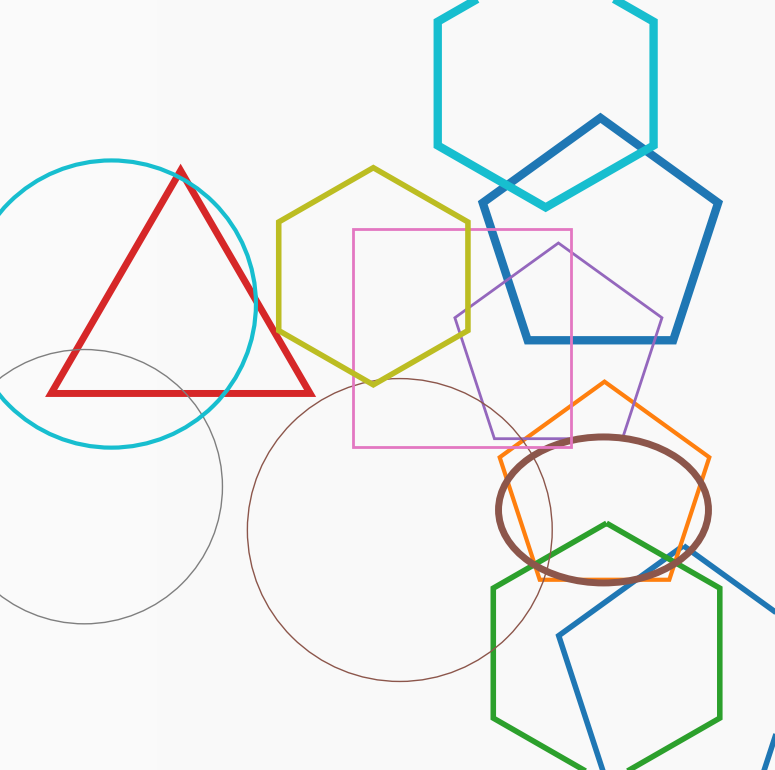[{"shape": "pentagon", "thickness": 2, "radius": 0.85, "center": [0.882, 0.122]}, {"shape": "pentagon", "thickness": 3, "radius": 0.8, "center": [0.775, 0.687]}, {"shape": "pentagon", "thickness": 1.5, "radius": 0.71, "center": [0.78, 0.362]}, {"shape": "hexagon", "thickness": 2, "radius": 0.84, "center": [0.783, 0.152]}, {"shape": "triangle", "thickness": 2.5, "radius": 0.96, "center": [0.233, 0.585]}, {"shape": "pentagon", "thickness": 1, "radius": 0.7, "center": [0.721, 0.544]}, {"shape": "oval", "thickness": 2.5, "radius": 0.68, "center": [0.779, 0.338]}, {"shape": "circle", "thickness": 0.5, "radius": 0.98, "center": [0.516, 0.312]}, {"shape": "square", "thickness": 1, "radius": 0.71, "center": [0.596, 0.561]}, {"shape": "circle", "thickness": 0.5, "radius": 0.89, "center": [0.109, 0.368]}, {"shape": "hexagon", "thickness": 2, "radius": 0.7, "center": [0.482, 0.641]}, {"shape": "circle", "thickness": 1.5, "radius": 0.93, "center": [0.144, 0.605]}, {"shape": "hexagon", "thickness": 3, "radius": 0.8, "center": [0.704, 0.891]}]